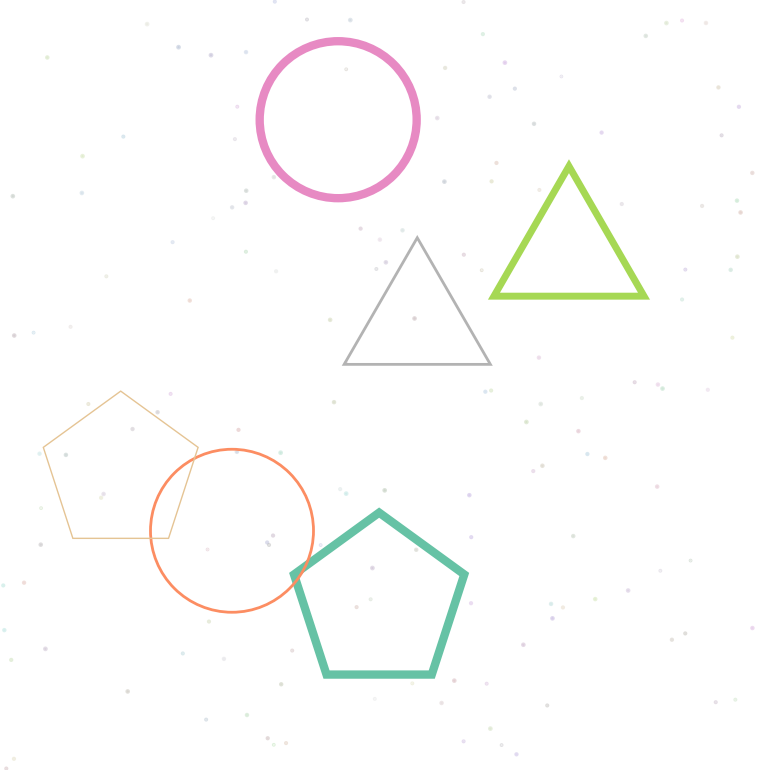[{"shape": "pentagon", "thickness": 3, "radius": 0.58, "center": [0.492, 0.218]}, {"shape": "circle", "thickness": 1, "radius": 0.53, "center": [0.301, 0.311]}, {"shape": "circle", "thickness": 3, "radius": 0.51, "center": [0.439, 0.845]}, {"shape": "triangle", "thickness": 2.5, "radius": 0.56, "center": [0.739, 0.672]}, {"shape": "pentagon", "thickness": 0.5, "radius": 0.53, "center": [0.157, 0.386]}, {"shape": "triangle", "thickness": 1, "radius": 0.55, "center": [0.542, 0.582]}]